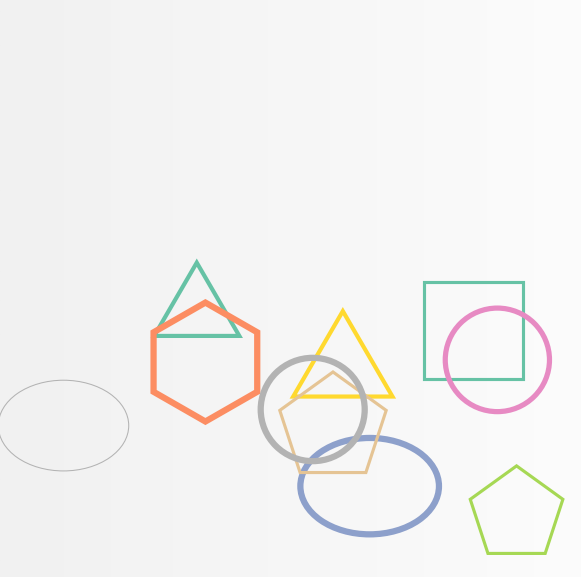[{"shape": "triangle", "thickness": 2, "radius": 0.42, "center": [0.339, 0.46]}, {"shape": "square", "thickness": 1.5, "radius": 0.42, "center": [0.815, 0.427]}, {"shape": "hexagon", "thickness": 3, "radius": 0.51, "center": [0.353, 0.372]}, {"shape": "oval", "thickness": 3, "radius": 0.6, "center": [0.636, 0.157]}, {"shape": "circle", "thickness": 2.5, "radius": 0.45, "center": [0.856, 0.376]}, {"shape": "pentagon", "thickness": 1.5, "radius": 0.42, "center": [0.889, 0.109]}, {"shape": "triangle", "thickness": 2, "radius": 0.49, "center": [0.59, 0.362]}, {"shape": "pentagon", "thickness": 1.5, "radius": 0.48, "center": [0.573, 0.259]}, {"shape": "oval", "thickness": 0.5, "radius": 0.56, "center": [0.109, 0.262]}, {"shape": "circle", "thickness": 3, "radius": 0.45, "center": [0.538, 0.29]}]